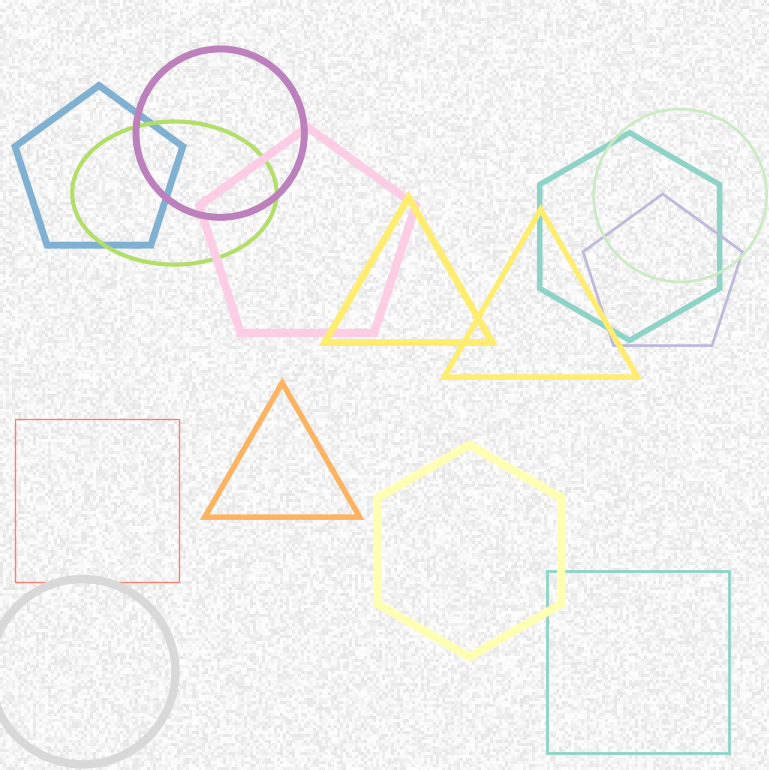[{"shape": "square", "thickness": 1, "radius": 0.59, "center": [0.829, 0.14]}, {"shape": "hexagon", "thickness": 2, "radius": 0.67, "center": [0.818, 0.693]}, {"shape": "hexagon", "thickness": 3, "radius": 0.69, "center": [0.61, 0.285]}, {"shape": "pentagon", "thickness": 1, "radius": 0.54, "center": [0.861, 0.639]}, {"shape": "square", "thickness": 0.5, "radius": 0.53, "center": [0.126, 0.35]}, {"shape": "pentagon", "thickness": 2.5, "radius": 0.57, "center": [0.129, 0.774]}, {"shape": "triangle", "thickness": 2, "radius": 0.58, "center": [0.367, 0.386]}, {"shape": "oval", "thickness": 1.5, "radius": 0.66, "center": [0.226, 0.749]}, {"shape": "pentagon", "thickness": 3, "radius": 0.74, "center": [0.399, 0.687]}, {"shape": "circle", "thickness": 3, "radius": 0.6, "center": [0.107, 0.128]}, {"shape": "circle", "thickness": 2.5, "radius": 0.55, "center": [0.286, 0.827]}, {"shape": "circle", "thickness": 1, "radius": 0.56, "center": [0.883, 0.746]}, {"shape": "triangle", "thickness": 2.5, "radius": 0.63, "center": [0.53, 0.618]}, {"shape": "triangle", "thickness": 2, "radius": 0.73, "center": [0.702, 0.583]}]